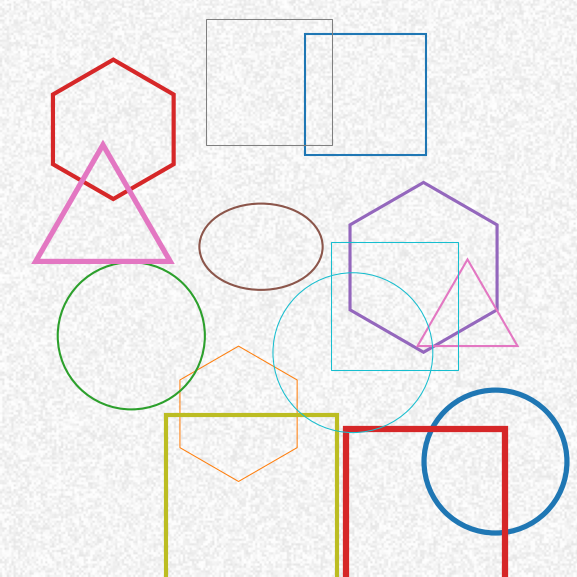[{"shape": "square", "thickness": 1, "radius": 0.52, "center": [0.632, 0.835]}, {"shape": "circle", "thickness": 2.5, "radius": 0.62, "center": [0.858, 0.2]}, {"shape": "hexagon", "thickness": 0.5, "radius": 0.59, "center": [0.413, 0.283]}, {"shape": "circle", "thickness": 1, "radius": 0.64, "center": [0.227, 0.418]}, {"shape": "square", "thickness": 3, "radius": 0.69, "center": [0.737, 0.119]}, {"shape": "hexagon", "thickness": 2, "radius": 0.6, "center": [0.196, 0.775]}, {"shape": "hexagon", "thickness": 1.5, "radius": 0.74, "center": [0.733, 0.536]}, {"shape": "oval", "thickness": 1, "radius": 0.53, "center": [0.452, 0.572]}, {"shape": "triangle", "thickness": 2.5, "radius": 0.67, "center": [0.178, 0.614]}, {"shape": "triangle", "thickness": 1, "radius": 0.5, "center": [0.81, 0.45]}, {"shape": "square", "thickness": 0.5, "radius": 0.54, "center": [0.465, 0.858]}, {"shape": "square", "thickness": 2, "radius": 0.74, "center": [0.436, 0.132]}, {"shape": "circle", "thickness": 0.5, "radius": 0.69, "center": [0.611, 0.388]}, {"shape": "square", "thickness": 0.5, "radius": 0.55, "center": [0.683, 0.469]}]